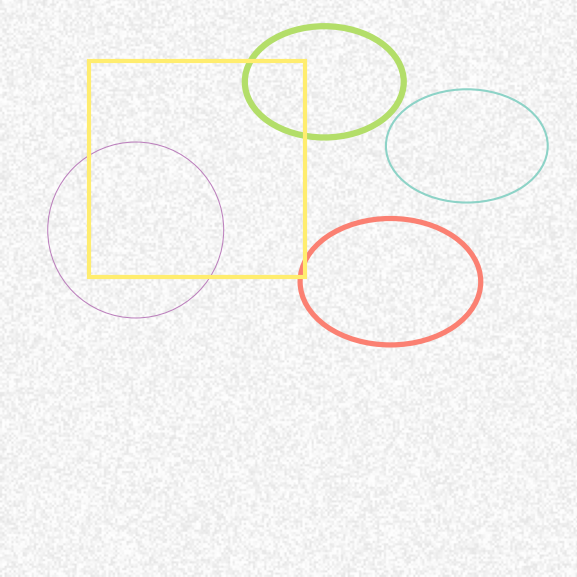[{"shape": "oval", "thickness": 1, "radius": 0.7, "center": [0.808, 0.746]}, {"shape": "oval", "thickness": 2.5, "radius": 0.78, "center": [0.676, 0.511]}, {"shape": "oval", "thickness": 3, "radius": 0.69, "center": [0.562, 0.857]}, {"shape": "circle", "thickness": 0.5, "radius": 0.76, "center": [0.235, 0.601]}, {"shape": "square", "thickness": 2, "radius": 0.94, "center": [0.341, 0.706]}]